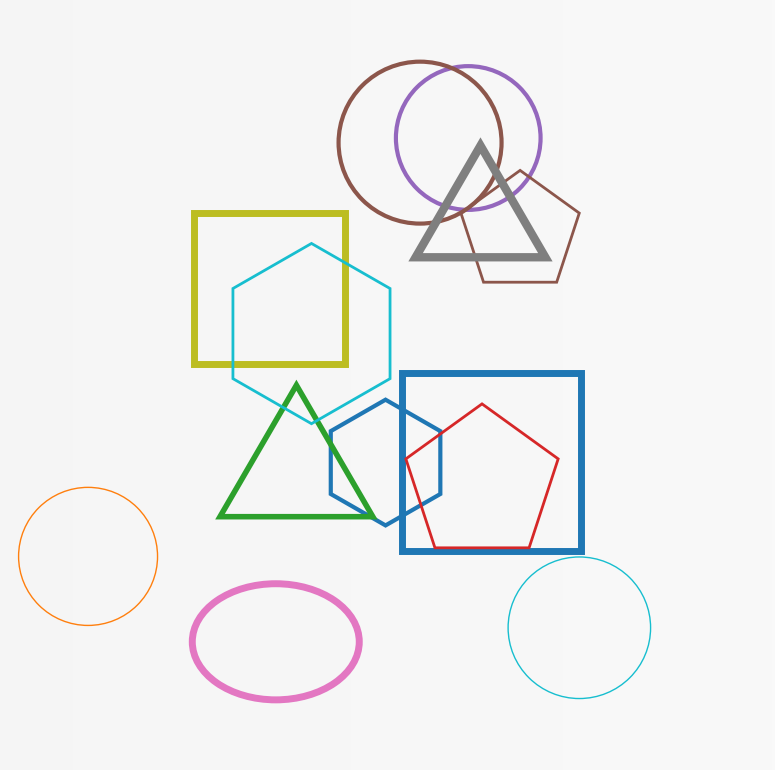[{"shape": "square", "thickness": 2.5, "radius": 0.58, "center": [0.634, 0.4]}, {"shape": "hexagon", "thickness": 1.5, "radius": 0.41, "center": [0.497, 0.399]}, {"shape": "circle", "thickness": 0.5, "radius": 0.45, "center": [0.114, 0.277]}, {"shape": "triangle", "thickness": 2, "radius": 0.57, "center": [0.382, 0.386]}, {"shape": "pentagon", "thickness": 1, "radius": 0.52, "center": [0.622, 0.372]}, {"shape": "circle", "thickness": 1.5, "radius": 0.47, "center": [0.604, 0.821]}, {"shape": "pentagon", "thickness": 1, "radius": 0.4, "center": [0.671, 0.698]}, {"shape": "circle", "thickness": 1.5, "radius": 0.53, "center": [0.542, 0.815]}, {"shape": "oval", "thickness": 2.5, "radius": 0.54, "center": [0.356, 0.167]}, {"shape": "triangle", "thickness": 3, "radius": 0.48, "center": [0.62, 0.714]}, {"shape": "square", "thickness": 2.5, "radius": 0.49, "center": [0.347, 0.625]}, {"shape": "circle", "thickness": 0.5, "radius": 0.46, "center": [0.748, 0.185]}, {"shape": "hexagon", "thickness": 1, "radius": 0.59, "center": [0.402, 0.567]}]